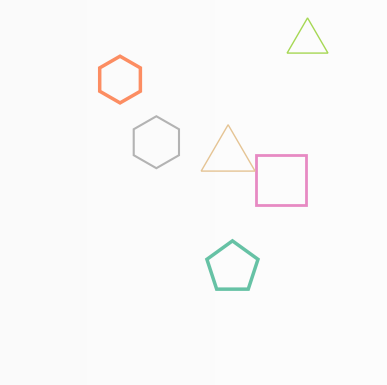[{"shape": "pentagon", "thickness": 2.5, "radius": 0.35, "center": [0.6, 0.305]}, {"shape": "hexagon", "thickness": 2.5, "radius": 0.3, "center": [0.31, 0.793]}, {"shape": "square", "thickness": 2, "radius": 0.32, "center": [0.725, 0.532]}, {"shape": "triangle", "thickness": 1, "radius": 0.3, "center": [0.794, 0.893]}, {"shape": "triangle", "thickness": 1, "radius": 0.4, "center": [0.589, 0.596]}, {"shape": "hexagon", "thickness": 1.5, "radius": 0.34, "center": [0.404, 0.631]}]